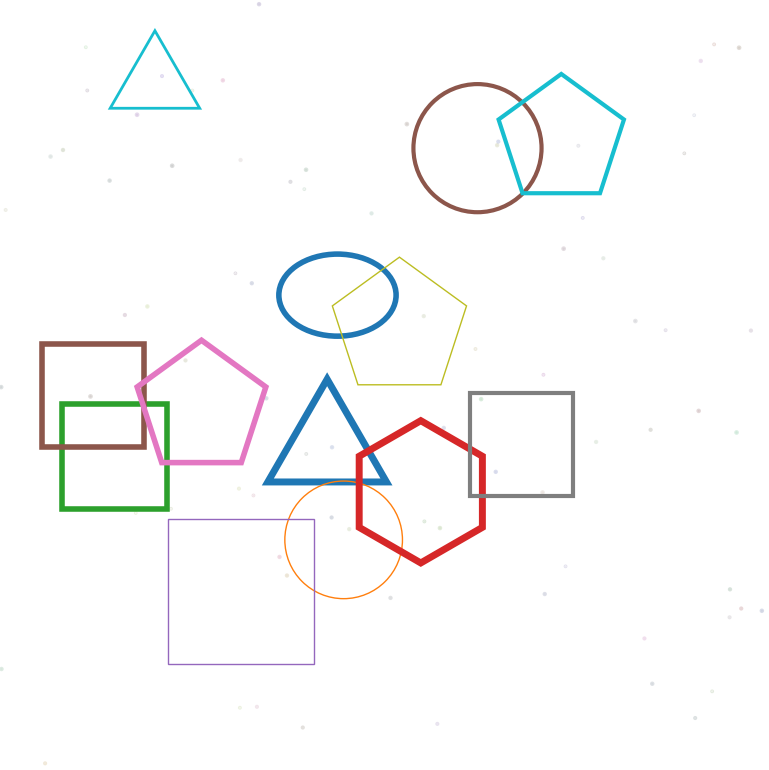[{"shape": "oval", "thickness": 2, "radius": 0.38, "center": [0.438, 0.617]}, {"shape": "triangle", "thickness": 2.5, "radius": 0.44, "center": [0.425, 0.419]}, {"shape": "circle", "thickness": 0.5, "radius": 0.38, "center": [0.446, 0.299]}, {"shape": "square", "thickness": 2, "radius": 0.34, "center": [0.149, 0.407]}, {"shape": "hexagon", "thickness": 2.5, "radius": 0.46, "center": [0.546, 0.361]}, {"shape": "square", "thickness": 0.5, "radius": 0.47, "center": [0.313, 0.232]}, {"shape": "circle", "thickness": 1.5, "radius": 0.42, "center": [0.62, 0.808]}, {"shape": "square", "thickness": 2, "radius": 0.33, "center": [0.121, 0.487]}, {"shape": "pentagon", "thickness": 2, "radius": 0.44, "center": [0.262, 0.47]}, {"shape": "square", "thickness": 1.5, "radius": 0.33, "center": [0.677, 0.423]}, {"shape": "pentagon", "thickness": 0.5, "radius": 0.46, "center": [0.519, 0.574]}, {"shape": "triangle", "thickness": 1, "radius": 0.34, "center": [0.201, 0.893]}, {"shape": "pentagon", "thickness": 1.5, "radius": 0.43, "center": [0.729, 0.818]}]